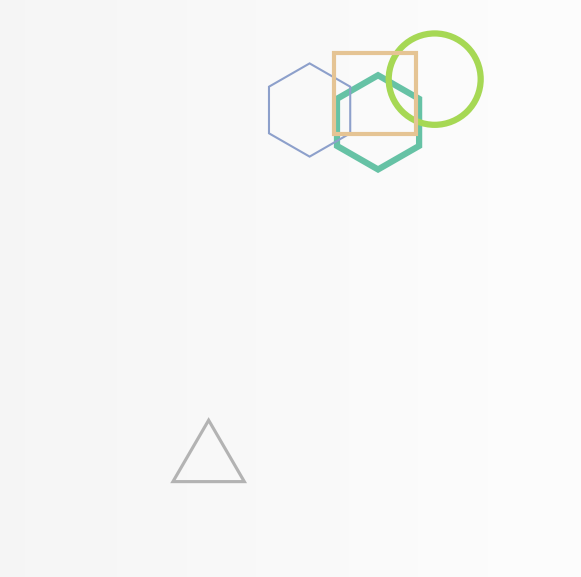[{"shape": "hexagon", "thickness": 3, "radius": 0.41, "center": [0.65, 0.787]}, {"shape": "hexagon", "thickness": 1, "radius": 0.4, "center": [0.533, 0.809]}, {"shape": "circle", "thickness": 3, "radius": 0.4, "center": [0.748, 0.862]}, {"shape": "square", "thickness": 2, "radius": 0.35, "center": [0.646, 0.838]}, {"shape": "triangle", "thickness": 1.5, "radius": 0.35, "center": [0.359, 0.201]}]